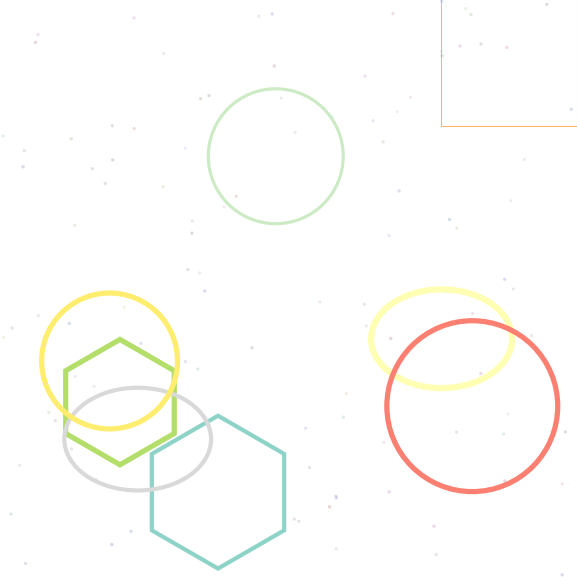[{"shape": "hexagon", "thickness": 2, "radius": 0.66, "center": [0.377, 0.147]}, {"shape": "oval", "thickness": 3, "radius": 0.61, "center": [0.765, 0.413]}, {"shape": "circle", "thickness": 2.5, "radius": 0.74, "center": [0.818, 0.296]}, {"shape": "square", "thickness": 0.5, "radius": 0.59, "center": [0.881, 0.899]}, {"shape": "hexagon", "thickness": 2.5, "radius": 0.54, "center": [0.208, 0.303]}, {"shape": "oval", "thickness": 2, "radius": 0.64, "center": [0.238, 0.239]}, {"shape": "circle", "thickness": 1.5, "radius": 0.58, "center": [0.478, 0.729]}, {"shape": "circle", "thickness": 2.5, "radius": 0.59, "center": [0.19, 0.374]}]